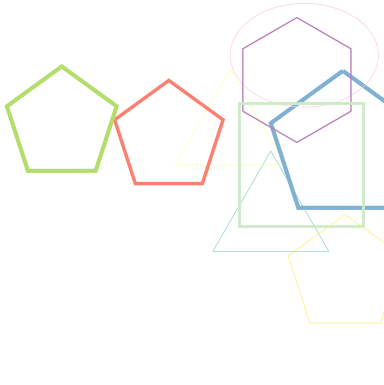[{"shape": "triangle", "thickness": 0.5, "radius": 0.87, "center": [0.703, 0.434]}, {"shape": "triangle", "thickness": 0.5, "radius": 0.83, "center": [0.598, 0.654]}, {"shape": "pentagon", "thickness": 2.5, "radius": 0.74, "center": [0.439, 0.643]}, {"shape": "pentagon", "thickness": 3, "radius": 0.98, "center": [0.89, 0.619]}, {"shape": "pentagon", "thickness": 3, "radius": 0.75, "center": [0.16, 0.678]}, {"shape": "oval", "thickness": 0.5, "radius": 0.96, "center": [0.79, 0.856]}, {"shape": "hexagon", "thickness": 1, "radius": 0.81, "center": [0.771, 0.792]}, {"shape": "square", "thickness": 2, "radius": 0.8, "center": [0.782, 0.572]}, {"shape": "pentagon", "thickness": 0.5, "radius": 0.78, "center": [0.897, 0.287]}]